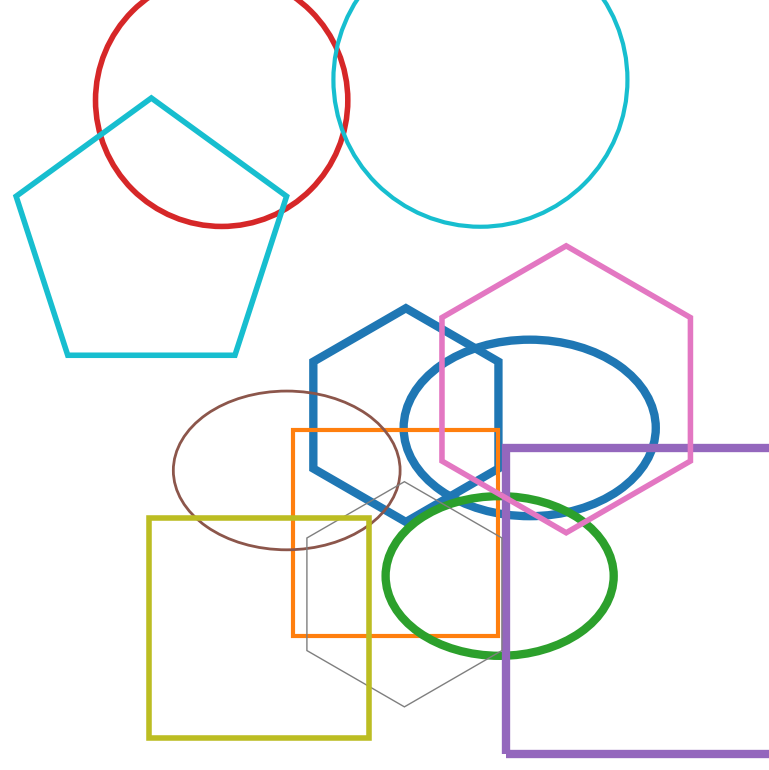[{"shape": "oval", "thickness": 3, "radius": 0.82, "center": [0.688, 0.444]}, {"shape": "hexagon", "thickness": 3, "radius": 0.69, "center": [0.527, 0.461]}, {"shape": "square", "thickness": 1.5, "radius": 0.67, "center": [0.514, 0.308]}, {"shape": "oval", "thickness": 3, "radius": 0.74, "center": [0.649, 0.252]}, {"shape": "circle", "thickness": 2, "radius": 0.82, "center": [0.288, 0.87]}, {"shape": "square", "thickness": 3, "radius": 0.99, "center": [0.855, 0.219]}, {"shape": "oval", "thickness": 1, "radius": 0.74, "center": [0.372, 0.389]}, {"shape": "hexagon", "thickness": 2, "radius": 0.93, "center": [0.735, 0.494]}, {"shape": "hexagon", "thickness": 0.5, "radius": 0.73, "center": [0.525, 0.228]}, {"shape": "square", "thickness": 2, "radius": 0.71, "center": [0.337, 0.185]}, {"shape": "pentagon", "thickness": 2, "radius": 0.92, "center": [0.197, 0.688]}, {"shape": "circle", "thickness": 1.5, "radius": 0.95, "center": [0.624, 0.896]}]